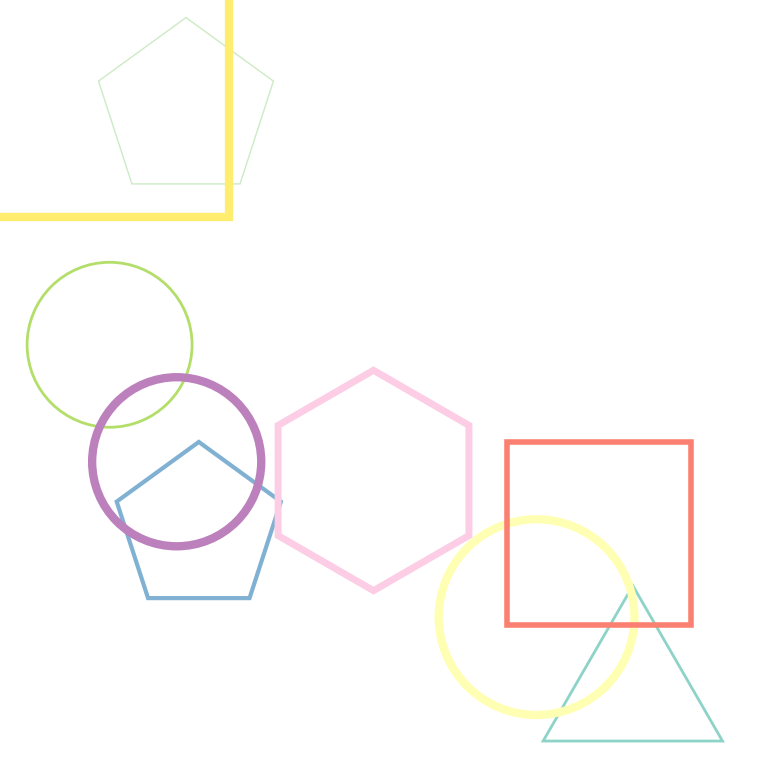[{"shape": "triangle", "thickness": 1, "radius": 0.67, "center": [0.822, 0.105]}, {"shape": "circle", "thickness": 3, "radius": 0.64, "center": [0.697, 0.199]}, {"shape": "square", "thickness": 2, "radius": 0.59, "center": [0.778, 0.307]}, {"shape": "pentagon", "thickness": 1.5, "radius": 0.56, "center": [0.258, 0.314]}, {"shape": "circle", "thickness": 1, "radius": 0.54, "center": [0.142, 0.552]}, {"shape": "hexagon", "thickness": 2.5, "radius": 0.72, "center": [0.485, 0.376]}, {"shape": "circle", "thickness": 3, "radius": 0.55, "center": [0.229, 0.4]}, {"shape": "pentagon", "thickness": 0.5, "radius": 0.6, "center": [0.242, 0.858]}, {"shape": "square", "thickness": 3, "radius": 0.75, "center": [0.147, 0.867]}]